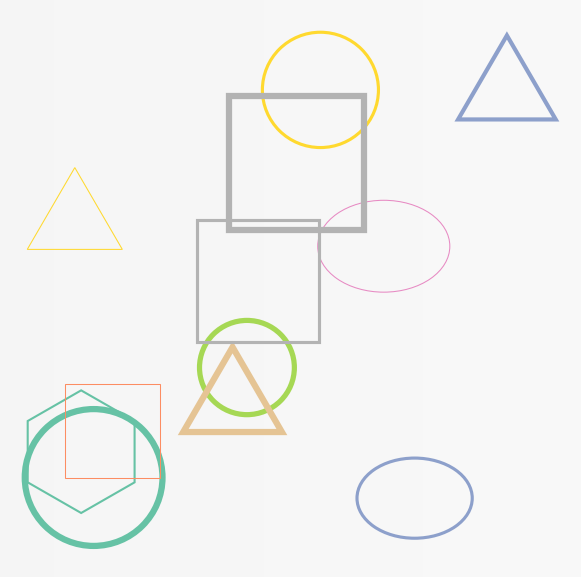[{"shape": "hexagon", "thickness": 1, "radius": 0.53, "center": [0.14, 0.217]}, {"shape": "circle", "thickness": 3, "radius": 0.59, "center": [0.161, 0.172]}, {"shape": "square", "thickness": 0.5, "radius": 0.41, "center": [0.194, 0.252]}, {"shape": "oval", "thickness": 1.5, "radius": 0.5, "center": [0.713, 0.137]}, {"shape": "triangle", "thickness": 2, "radius": 0.48, "center": [0.872, 0.841]}, {"shape": "oval", "thickness": 0.5, "radius": 0.57, "center": [0.66, 0.573]}, {"shape": "circle", "thickness": 2.5, "radius": 0.41, "center": [0.425, 0.363]}, {"shape": "circle", "thickness": 1.5, "radius": 0.5, "center": [0.551, 0.843]}, {"shape": "triangle", "thickness": 0.5, "radius": 0.47, "center": [0.129, 0.614]}, {"shape": "triangle", "thickness": 3, "radius": 0.49, "center": [0.4, 0.3]}, {"shape": "square", "thickness": 3, "radius": 0.58, "center": [0.511, 0.717]}, {"shape": "square", "thickness": 1.5, "radius": 0.53, "center": [0.444, 0.512]}]